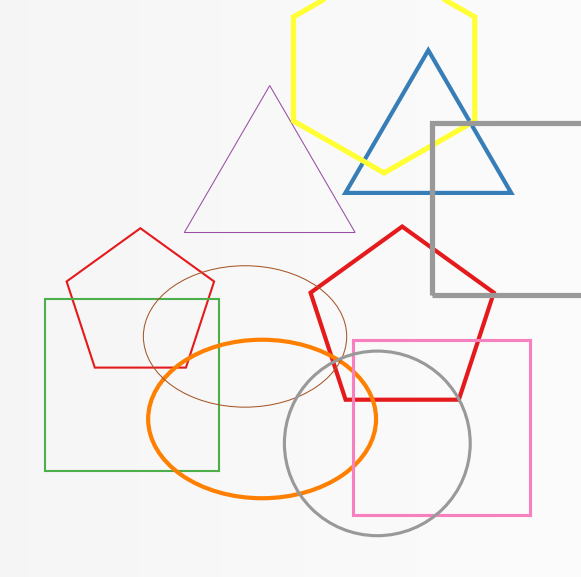[{"shape": "pentagon", "thickness": 2, "radius": 0.83, "center": [0.692, 0.441]}, {"shape": "pentagon", "thickness": 1, "radius": 0.67, "center": [0.242, 0.471]}, {"shape": "triangle", "thickness": 2, "radius": 0.82, "center": [0.737, 0.747]}, {"shape": "square", "thickness": 1, "radius": 0.75, "center": [0.227, 0.332]}, {"shape": "triangle", "thickness": 0.5, "radius": 0.85, "center": [0.464, 0.681]}, {"shape": "oval", "thickness": 2, "radius": 0.98, "center": [0.451, 0.274]}, {"shape": "hexagon", "thickness": 2.5, "radius": 0.9, "center": [0.661, 0.88]}, {"shape": "oval", "thickness": 0.5, "radius": 0.87, "center": [0.422, 0.417]}, {"shape": "square", "thickness": 1.5, "radius": 0.76, "center": [0.76, 0.259]}, {"shape": "circle", "thickness": 1.5, "radius": 0.8, "center": [0.649, 0.231]}, {"shape": "square", "thickness": 2.5, "radius": 0.74, "center": [0.893, 0.638]}]